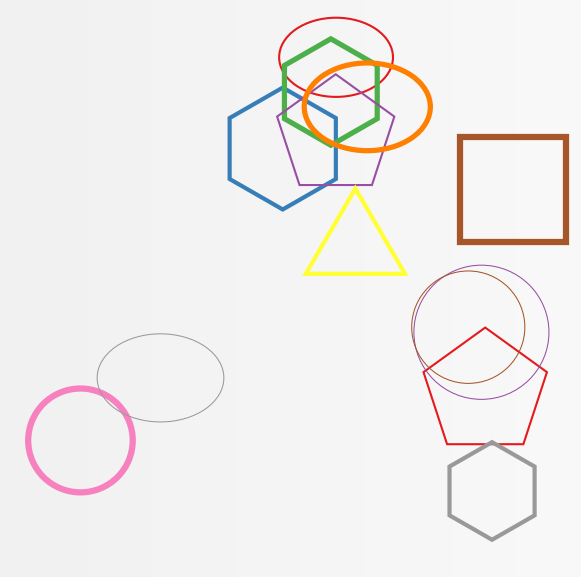[{"shape": "oval", "thickness": 1, "radius": 0.49, "center": [0.578, 0.9]}, {"shape": "pentagon", "thickness": 1, "radius": 0.56, "center": [0.835, 0.32]}, {"shape": "hexagon", "thickness": 2, "radius": 0.53, "center": [0.486, 0.742]}, {"shape": "hexagon", "thickness": 2.5, "radius": 0.46, "center": [0.569, 0.84]}, {"shape": "circle", "thickness": 0.5, "radius": 0.58, "center": [0.828, 0.424]}, {"shape": "pentagon", "thickness": 1, "radius": 0.53, "center": [0.578, 0.765]}, {"shape": "oval", "thickness": 2.5, "radius": 0.54, "center": [0.632, 0.814]}, {"shape": "triangle", "thickness": 2, "radius": 0.49, "center": [0.611, 0.574]}, {"shape": "square", "thickness": 3, "radius": 0.45, "center": [0.883, 0.671]}, {"shape": "circle", "thickness": 0.5, "radius": 0.49, "center": [0.806, 0.433]}, {"shape": "circle", "thickness": 3, "radius": 0.45, "center": [0.138, 0.236]}, {"shape": "oval", "thickness": 0.5, "radius": 0.54, "center": [0.276, 0.345]}, {"shape": "hexagon", "thickness": 2, "radius": 0.42, "center": [0.847, 0.149]}]